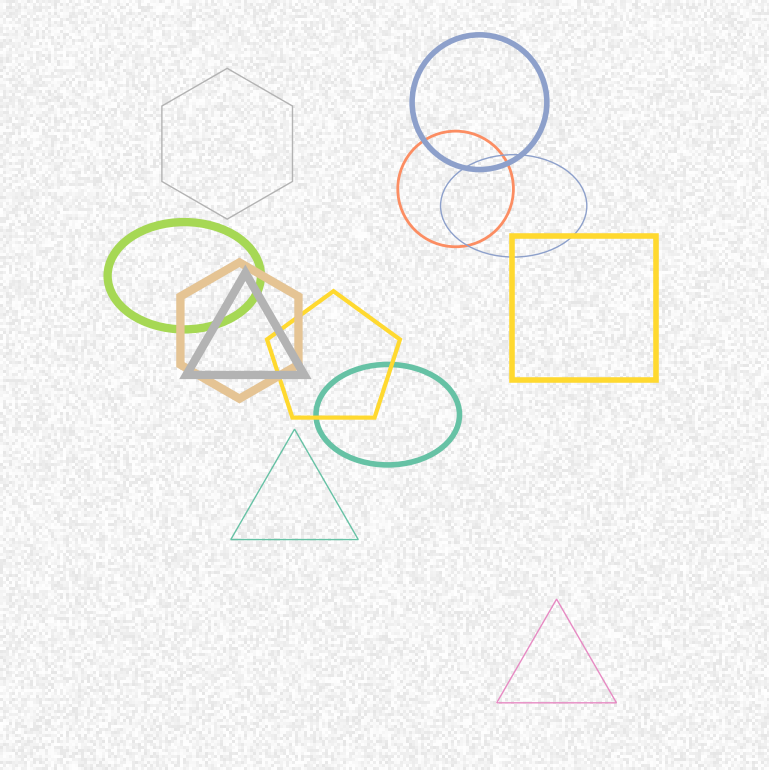[{"shape": "oval", "thickness": 2, "radius": 0.47, "center": [0.504, 0.461]}, {"shape": "triangle", "thickness": 0.5, "radius": 0.48, "center": [0.383, 0.347]}, {"shape": "circle", "thickness": 1, "radius": 0.38, "center": [0.592, 0.755]}, {"shape": "circle", "thickness": 2, "radius": 0.44, "center": [0.623, 0.867]}, {"shape": "oval", "thickness": 0.5, "radius": 0.47, "center": [0.667, 0.733]}, {"shape": "triangle", "thickness": 0.5, "radius": 0.45, "center": [0.723, 0.132]}, {"shape": "oval", "thickness": 3, "radius": 0.5, "center": [0.239, 0.642]}, {"shape": "square", "thickness": 2, "radius": 0.47, "center": [0.759, 0.6]}, {"shape": "pentagon", "thickness": 1.5, "radius": 0.45, "center": [0.433, 0.531]}, {"shape": "hexagon", "thickness": 3, "radius": 0.44, "center": [0.311, 0.571]}, {"shape": "hexagon", "thickness": 0.5, "radius": 0.49, "center": [0.295, 0.813]}, {"shape": "triangle", "thickness": 3, "radius": 0.44, "center": [0.319, 0.557]}]